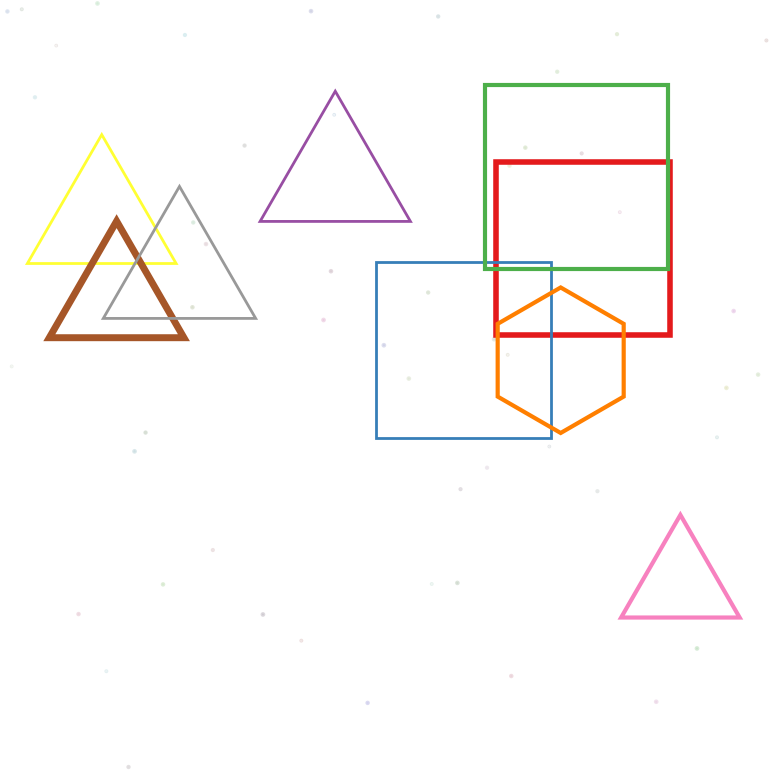[{"shape": "square", "thickness": 2, "radius": 0.56, "center": [0.757, 0.677]}, {"shape": "square", "thickness": 1, "radius": 0.57, "center": [0.602, 0.546]}, {"shape": "square", "thickness": 1.5, "radius": 0.6, "center": [0.749, 0.77]}, {"shape": "triangle", "thickness": 1, "radius": 0.56, "center": [0.435, 0.769]}, {"shape": "hexagon", "thickness": 1.5, "radius": 0.47, "center": [0.728, 0.532]}, {"shape": "triangle", "thickness": 1, "radius": 0.56, "center": [0.132, 0.714]}, {"shape": "triangle", "thickness": 2.5, "radius": 0.5, "center": [0.151, 0.612]}, {"shape": "triangle", "thickness": 1.5, "radius": 0.44, "center": [0.884, 0.242]}, {"shape": "triangle", "thickness": 1, "radius": 0.57, "center": [0.233, 0.644]}]